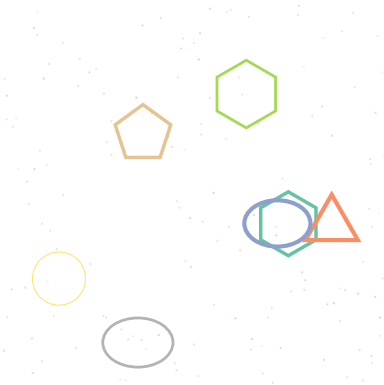[{"shape": "hexagon", "thickness": 2.5, "radius": 0.41, "center": [0.749, 0.419]}, {"shape": "triangle", "thickness": 3, "radius": 0.39, "center": [0.861, 0.416]}, {"shape": "oval", "thickness": 3, "radius": 0.43, "center": [0.72, 0.42]}, {"shape": "hexagon", "thickness": 2, "radius": 0.44, "center": [0.64, 0.756]}, {"shape": "circle", "thickness": 0.5, "radius": 0.35, "center": [0.153, 0.276]}, {"shape": "pentagon", "thickness": 2.5, "radius": 0.38, "center": [0.371, 0.652]}, {"shape": "oval", "thickness": 2, "radius": 0.46, "center": [0.358, 0.11]}]